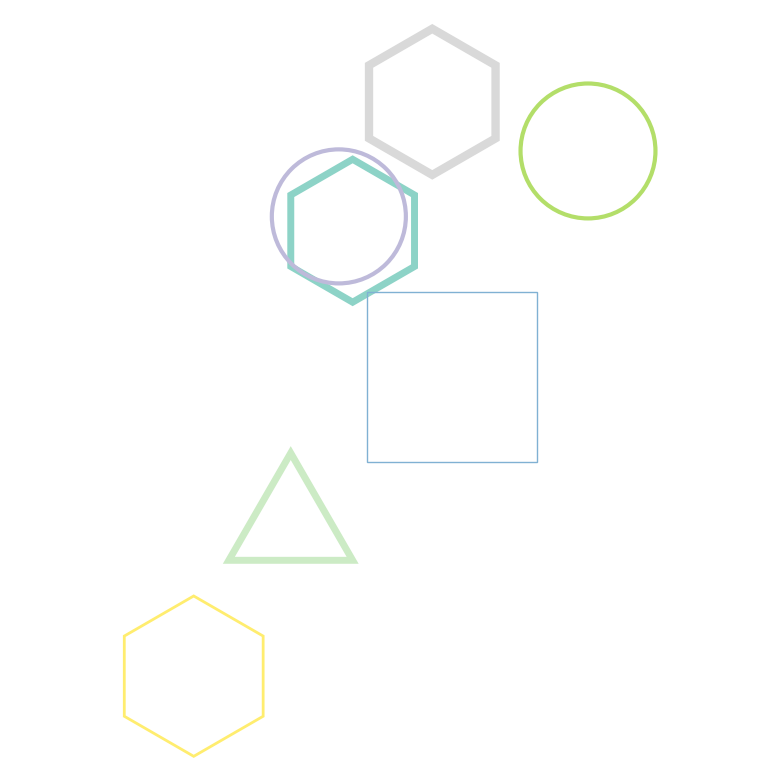[{"shape": "hexagon", "thickness": 2.5, "radius": 0.46, "center": [0.458, 0.7]}, {"shape": "circle", "thickness": 1.5, "radius": 0.44, "center": [0.44, 0.719]}, {"shape": "square", "thickness": 0.5, "radius": 0.55, "center": [0.587, 0.511]}, {"shape": "circle", "thickness": 1.5, "radius": 0.44, "center": [0.764, 0.804]}, {"shape": "hexagon", "thickness": 3, "radius": 0.47, "center": [0.561, 0.868]}, {"shape": "triangle", "thickness": 2.5, "radius": 0.46, "center": [0.378, 0.319]}, {"shape": "hexagon", "thickness": 1, "radius": 0.52, "center": [0.252, 0.122]}]